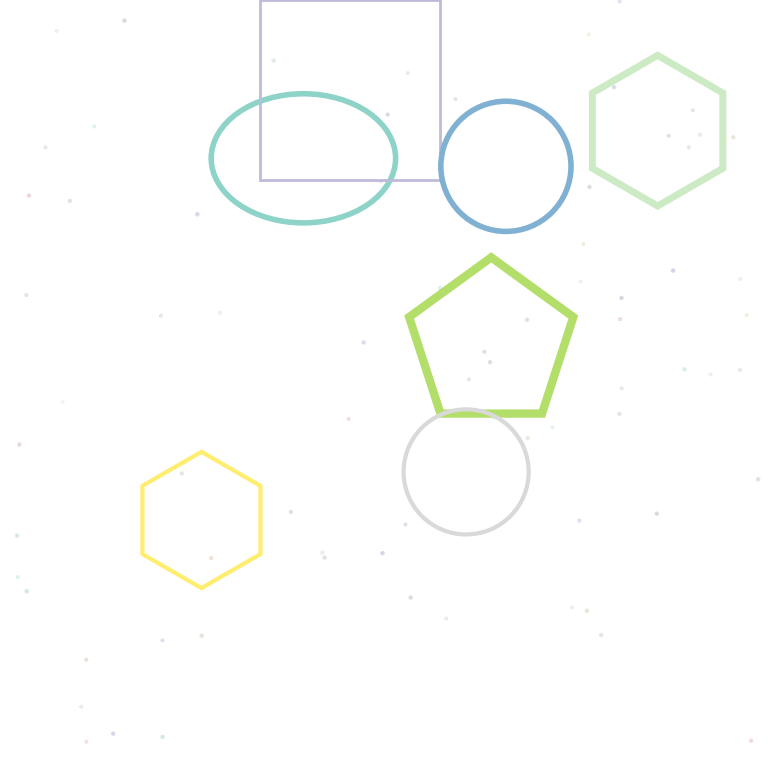[{"shape": "oval", "thickness": 2, "radius": 0.6, "center": [0.394, 0.794]}, {"shape": "square", "thickness": 1, "radius": 0.58, "center": [0.455, 0.883]}, {"shape": "circle", "thickness": 2, "radius": 0.42, "center": [0.657, 0.784]}, {"shape": "pentagon", "thickness": 3, "radius": 0.56, "center": [0.638, 0.554]}, {"shape": "circle", "thickness": 1.5, "radius": 0.41, "center": [0.605, 0.387]}, {"shape": "hexagon", "thickness": 2.5, "radius": 0.49, "center": [0.854, 0.83]}, {"shape": "hexagon", "thickness": 1.5, "radius": 0.44, "center": [0.262, 0.325]}]